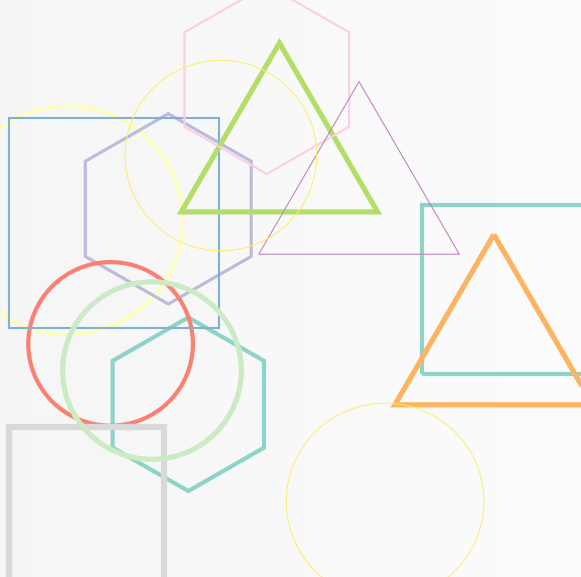[{"shape": "square", "thickness": 2, "radius": 0.73, "center": [0.872, 0.498]}, {"shape": "hexagon", "thickness": 2, "radius": 0.75, "center": [0.324, 0.299]}, {"shape": "circle", "thickness": 1.5, "radius": 0.99, "center": [0.116, 0.617]}, {"shape": "hexagon", "thickness": 1.5, "radius": 0.82, "center": [0.289, 0.637]}, {"shape": "circle", "thickness": 2, "radius": 0.71, "center": [0.19, 0.404]}, {"shape": "square", "thickness": 1, "radius": 0.91, "center": [0.196, 0.613]}, {"shape": "triangle", "thickness": 2.5, "radius": 0.98, "center": [0.85, 0.396]}, {"shape": "triangle", "thickness": 2.5, "radius": 0.97, "center": [0.481, 0.73]}, {"shape": "hexagon", "thickness": 1, "radius": 0.82, "center": [0.459, 0.861]}, {"shape": "square", "thickness": 3, "radius": 0.67, "center": [0.149, 0.127]}, {"shape": "triangle", "thickness": 0.5, "radius": 1.0, "center": [0.618, 0.659]}, {"shape": "circle", "thickness": 2.5, "radius": 0.77, "center": [0.261, 0.357]}, {"shape": "circle", "thickness": 0.5, "radius": 0.85, "center": [0.663, 0.131]}, {"shape": "circle", "thickness": 0.5, "radius": 0.82, "center": [0.38, 0.73]}]